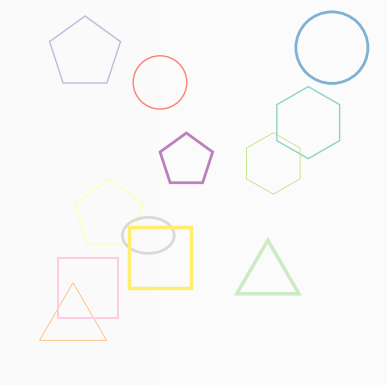[{"shape": "hexagon", "thickness": 1, "radius": 0.47, "center": [0.795, 0.681]}, {"shape": "pentagon", "thickness": 1, "radius": 0.46, "center": [0.281, 0.442]}, {"shape": "pentagon", "thickness": 1, "radius": 0.48, "center": [0.219, 0.862]}, {"shape": "circle", "thickness": 1, "radius": 0.35, "center": [0.413, 0.786]}, {"shape": "circle", "thickness": 2, "radius": 0.46, "center": [0.857, 0.876]}, {"shape": "triangle", "thickness": 0.5, "radius": 0.5, "center": [0.189, 0.166]}, {"shape": "hexagon", "thickness": 0.5, "radius": 0.4, "center": [0.705, 0.575]}, {"shape": "square", "thickness": 1.5, "radius": 0.39, "center": [0.227, 0.252]}, {"shape": "oval", "thickness": 2, "radius": 0.33, "center": [0.383, 0.389]}, {"shape": "pentagon", "thickness": 2, "radius": 0.36, "center": [0.481, 0.583]}, {"shape": "triangle", "thickness": 2.5, "radius": 0.46, "center": [0.691, 0.283]}, {"shape": "square", "thickness": 2.5, "radius": 0.4, "center": [0.413, 0.331]}]